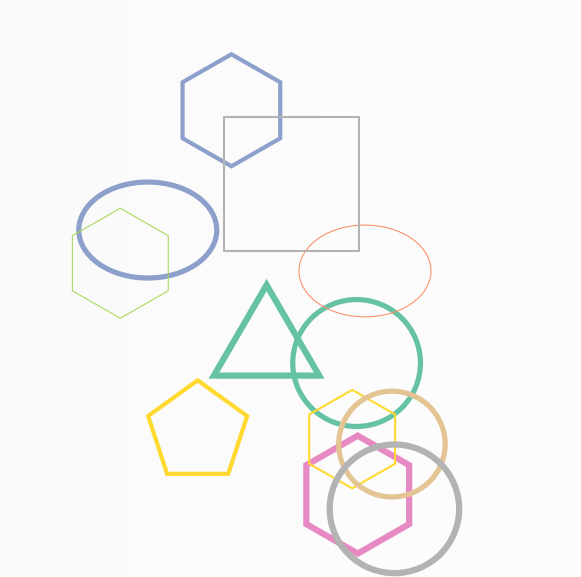[{"shape": "circle", "thickness": 2.5, "radius": 0.55, "center": [0.613, 0.371]}, {"shape": "triangle", "thickness": 3, "radius": 0.52, "center": [0.459, 0.401]}, {"shape": "oval", "thickness": 0.5, "radius": 0.57, "center": [0.628, 0.53]}, {"shape": "oval", "thickness": 2.5, "radius": 0.59, "center": [0.254, 0.601]}, {"shape": "hexagon", "thickness": 2, "radius": 0.48, "center": [0.398, 0.808]}, {"shape": "hexagon", "thickness": 3, "radius": 0.51, "center": [0.615, 0.143]}, {"shape": "hexagon", "thickness": 0.5, "radius": 0.48, "center": [0.207, 0.543]}, {"shape": "hexagon", "thickness": 1, "radius": 0.43, "center": [0.606, 0.239]}, {"shape": "pentagon", "thickness": 2, "radius": 0.45, "center": [0.34, 0.251]}, {"shape": "circle", "thickness": 2.5, "radius": 0.46, "center": [0.674, 0.23]}, {"shape": "circle", "thickness": 3, "radius": 0.56, "center": [0.679, 0.118]}, {"shape": "square", "thickness": 1, "radius": 0.58, "center": [0.501, 0.681]}]